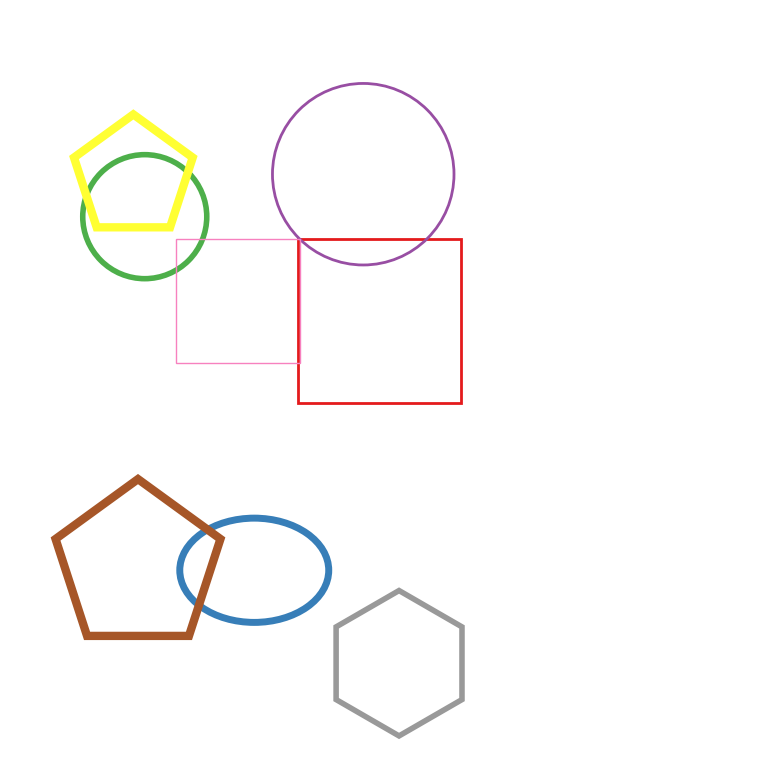[{"shape": "square", "thickness": 1, "radius": 0.53, "center": [0.493, 0.583]}, {"shape": "oval", "thickness": 2.5, "radius": 0.48, "center": [0.33, 0.259]}, {"shape": "circle", "thickness": 2, "radius": 0.4, "center": [0.188, 0.719]}, {"shape": "circle", "thickness": 1, "radius": 0.59, "center": [0.472, 0.774]}, {"shape": "pentagon", "thickness": 3, "radius": 0.41, "center": [0.173, 0.77]}, {"shape": "pentagon", "thickness": 3, "radius": 0.56, "center": [0.179, 0.265]}, {"shape": "square", "thickness": 0.5, "radius": 0.4, "center": [0.309, 0.609]}, {"shape": "hexagon", "thickness": 2, "radius": 0.47, "center": [0.518, 0.139]}]